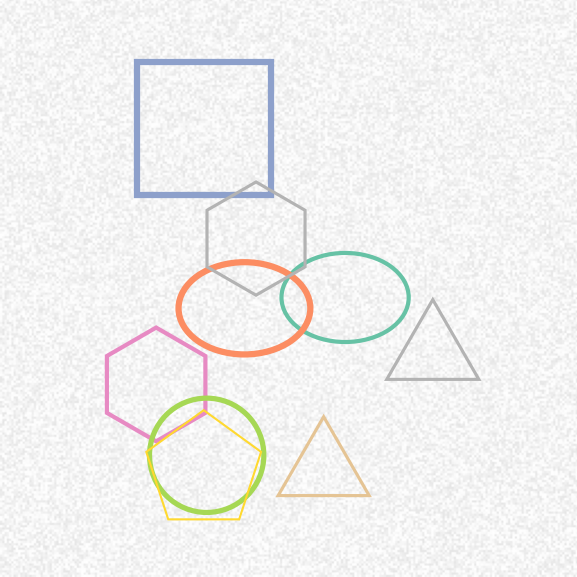[{"shape": "oval", "thickness": 2, "radius": 0.55, "center": [0.598, 0.484]}, {"shape": "oval", "thickness": 3, "radius": 0.57, "center": [0.423, 0.465]}, {"shape": "square", "thickness": 3, "radius": 0.58, "center": [0.353, 0.777]}, {"shape": "hexagon", "thickness": 2, "radius": 0.49, "center": [0.27, 0.333]}, {"shape": "circle", "thickness": 2.5, "radius": 0.49, "center": [0.358, 0.211]}, {"shape": "pentagon", "thickness": 1, "radius": 0.52, "center": [0.353, 0.184]}, {"shape": "triangle", "thickness": 1.5, "radius": 0.46, "center": [0.56, 0.186]}, {"shape": "triangle", "thickness": 1.5, "radius": 0.46, "center": [0.749, 0.388]}, {"shape": "hexagon", "thickness": 1.5, "radius": 0.49, "center": [0.443, 0.586]}]